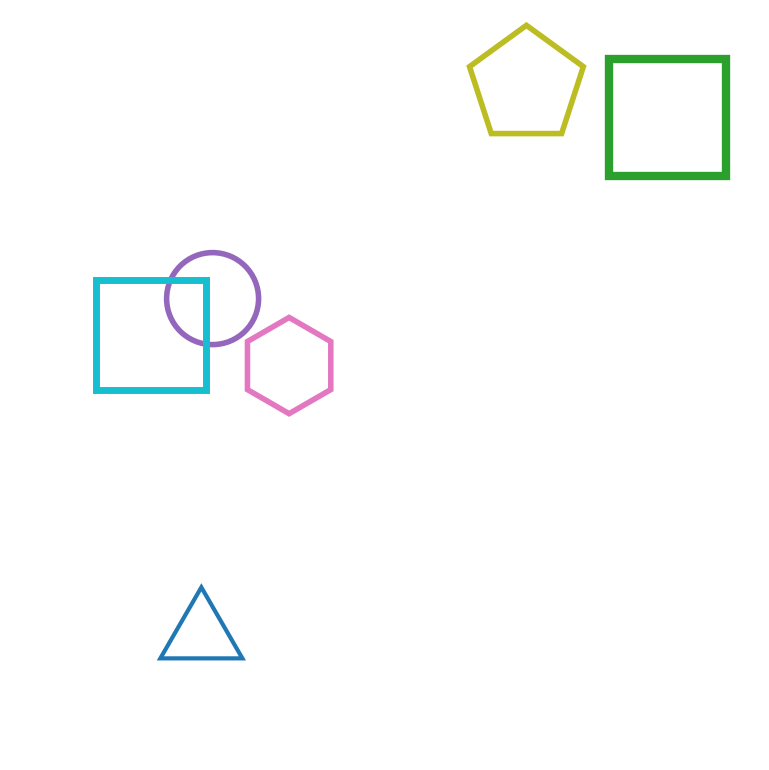[{"shape": "triangle", "thickness": 1.5, "radius": 0.31, "center": [0.262, 0.176]}, {"shape": "square", "thickness": 3, "radius": 0.38, "center": [0.867, 0.847]}, {"shape": "circle", "thickness": 2, "radius": 0.3, "center": [0.276, 0.612]}, {"shape": "hexagon", "thickness": 2, "radius": 0.31, "center": [0.375, 0.525]}, {"shape": "pentagon", "thickness": 2, "radius": 0.39, "center": [0.684, 0.889]}, {"shape": "square", "thickness": 2.5, "radius": 0.36, "center": [0.196, 0.565]}]